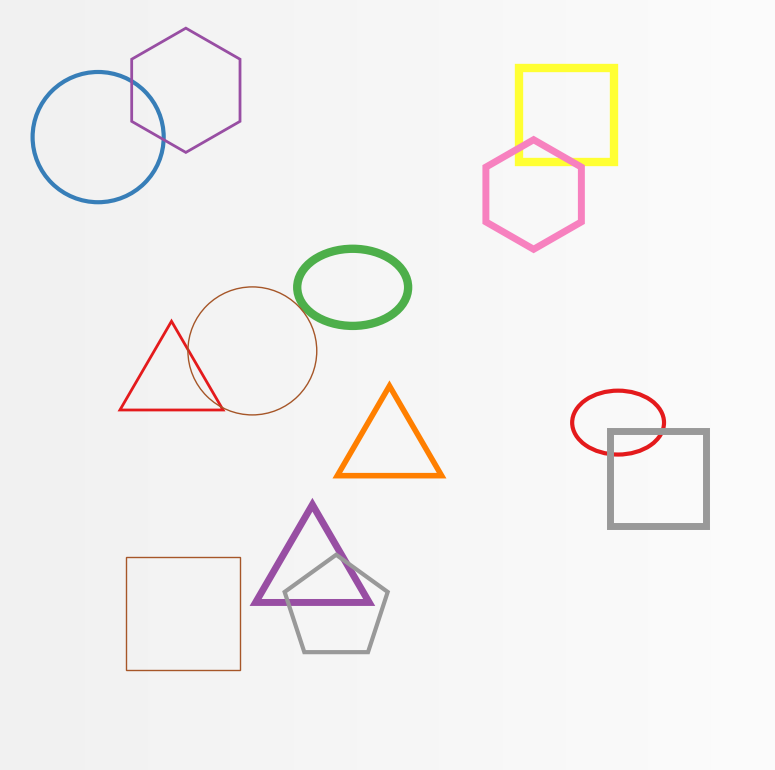[{"shape": "oval", "thickness": 1.5, "radius": 0.3, "center": [0.798, 0.451]}, {"shape": "triangle", "thickness": 1, "radius": 0.38, "center": [0.221, 0.506]}, {"shape": "circle", "thickness": 1.5, "radius": 0.42, "center": [0.127, 0.822]}, {"shape": "oval", "thickness": 3, "radius": 0.36, "center": [0.455, 0.627]}, {"shape": "hexagon", "thickness": 1, "radius": 0.4, "center": [0.24, 0.883]}, {"shape": "triangle", "thickness": 2.5, "radius": 0.42, "center": [0.403, 0.26]}, {"shape": "triangle", "thickness": 2, "radius": 0.39, "center": [0.503, 0.421]}, {"shape": "square", "thickness": 3, "radius": 0.31, "center": [0.731, 0.851]}, {"shape": "square", "thickness": 0.5, "radius": 0.37, "center": [0.236, 0.203]}, {"shape": "circle", "thickness": 0.5, "radius": 0.42, "center": [0.326, 0.544]}, {"shape": "hexagon", "thickness": 2.5, "radius": 0.36, "center": [0.689, 0.747]}, {"shape": "square", "thickness": 2.5, "radius": 0.31, "center": [0.849, 0.378]}, {"shape": "pentagon", "thickness": 1.5, "radius": 0.35, "center": [0.434, 0.21]}]